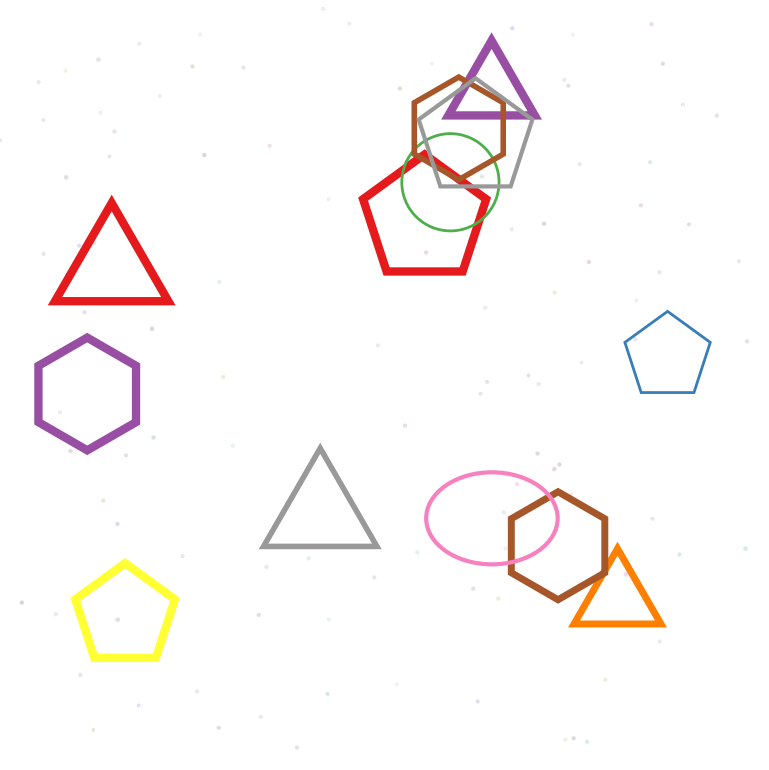[{"shape": "pentagon", "thickness": 3, "radius": 0.42, "center": [0.551, 0.715]}, {"shape": "triangle", "thickness": 3, "radius": 0.43, "center": [0.145, 0.651]}, {"shape": "pentagon", "thickness": 1, "radius": 0.29, "center": [0.867, 0.537]}, {"shape": "circle", "thickness": 1, "radius": 0.32, "center": [0.585, 0.763]}, {"shape": "triangle", "thickness": 3, "radius": 0.32, "center": [0.638, 0.882]}, {"shape": "hexagon", "thickness": 3, "radius": 0.37, "center": [0.113, 0.488]}, {"shape": "triangle", "thickness": 2.5, "radius": 0.33, "center": [0.802, 0.222]}, {"shape": "pentagon", "thickness": 3, "radius": 0.34, "center": [0.162, 0.201]}, {"shape": "hexagon", "thickness": 2.5, "radius": 0.35, "center": [0.725, 0.291]}, {"shape": "hexagon", "thickness": 2, "radius": 0.33, "center": [0.596, 0.833]}, {"shape": "oval", "thickness": 1.5, "radius": 0.43, "center": [0.639, 0.327]}, {"shape": "triangle", "thickness": 2, "radius": 0.42, "center": [0.416, 0.333]}, {"shape": "pentagon", "thickness": 1.5, "radius": 0.39, "center": [0.618, 0.821]}]